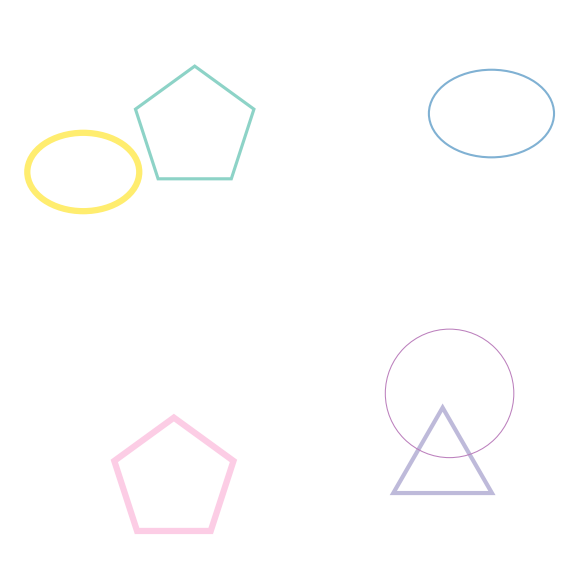[{"shape": "pentagon", "thickness": 1.5, "radius": 0.54, "center": [0.337, 0.777]}, {"shape": "triangle", "thickness": 2, "radius": 0.49, "center": [0.766, 0.195]}, {"shape": "oval", "thickness": 1, "radius": 0.54, "center": [0.851, 0.803]}, {"shape": "pentagon", "thickness": 3, "radius": 0.54, "center": [0.301, 0.167]}, {"shape": "circle", "thickness": 0.5, "radius": 0.56, "center": [0.778, 0.318]}, {"shape": "oval", "thickness": 3, "radius": 0.48, "center": [0.144, 0.701]}]